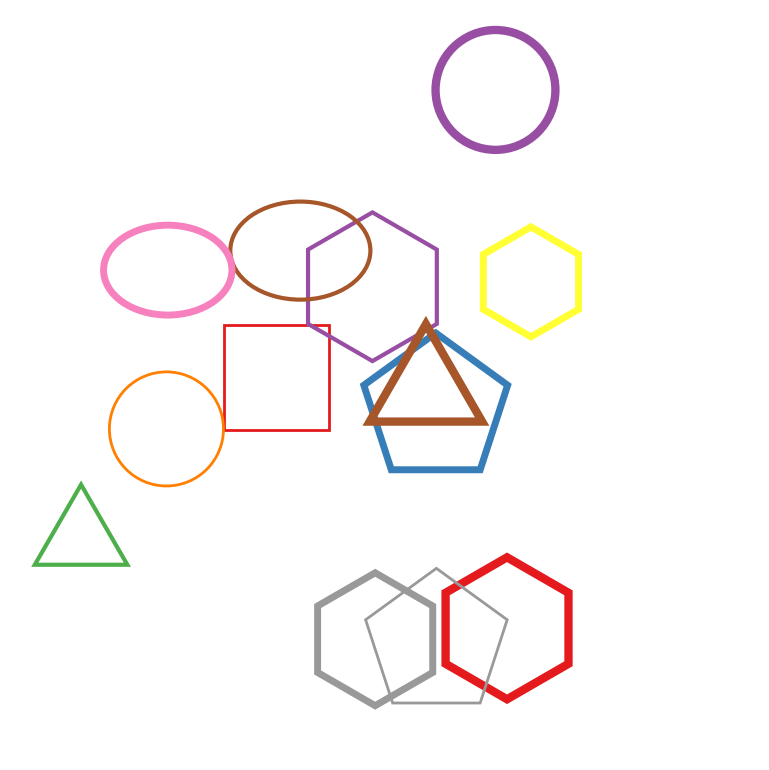[{"shape": "hexagon", "thickness": 3, "radius": 0.46, "center": [0.658, 0.184]}, {"shape": "square", "thickness": 1, "radius": 0.34, "center": [0.359, 0.51]}, {"shape": "pentagon", "thickness": 2.5, "radius": 0.49, "center": [0.566, 0.469]}, {"shape": "triangle", "thickness": 1.5, "radius": 0.35, "center": [0.105, 0.301]}, {"shape": "circle", "thickness": 3, "radius": 0.39, "center": [0.643, 0.883]}, {"shape": "hexagon", "thickness": 1.5, "radius": 0.48, "center": [0.484, 0.628]}, {"shape": "circle", "thickness": 1, "radius": 0.37, "center": [0.216, 0.443]}, {"shape": "hexagon", "thickness": 2.5, "radius": 0.36, "center": [0.69, 0.634]}, {"shape": "triangle", "thickness": 3, "radius": 0.42, "center": [0.553, 0.495]}, {"shape": "oval", "thickness": 1.5, "radius": 0.45, "center": [0.39, 0.675]}, {"shape": "oval", "thickness": 2.5, "radius": 0.42, "center": [0.218, 0.649]}, {"shape": "hexagon", "thickness": 2.5, "radius": 0.43, "center": [0.487, 0.17]}, {"shape": "pentagon", "thickness": 1, "radius": 0.48, "center": [0.567, 0.165]}]